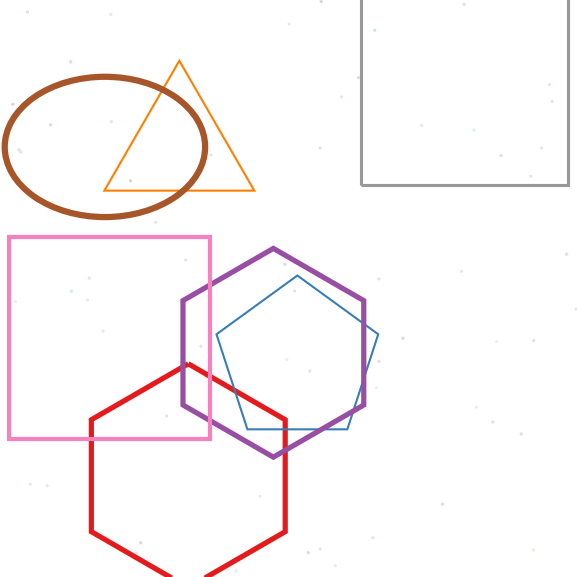[{"shape": "hexagon", "thickness": 2.5, "radius": 0.97, "center": [0.326, 0.175]}, {"shape": "pentagon", "thickness": 1, "radius": 0.74, "center": [0.515, 0.375]}, {"shape": "hexagon", "thickness": 2.5, "radius": 0.9, "center": [0.473, 0.388]}, {"shape": "triangle", "thickness": 1, "radius": 0.75, "center": [0.311, 0.744]}, {"shape": "oval", "thickness": 3, "radius": 0.87, "center": [0.182, 0.745]}, {"shape": "square", "thickness": 2, "radius": 0.87, "center": [0.19, 0.414]}, {"shape": "square", "thickness": 1.5, "radius": 0.9, "center": [0.804, 0.858]}]